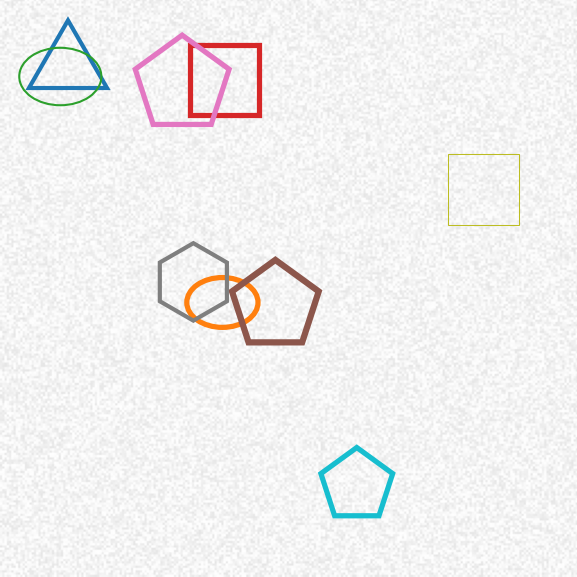[{"shape": "triangle", "thickness": 2, "radius": 0.39, "center": [0.118, 0.886]}, {"shape": "oval", "thickness": 2.5, "radius": 0.31, "center": [0.385, 0.475]}, {"shape": "oval", "thickness": 1, "radius": 0.36, "center": [0.104, 0.867]}, {"shape": "square", "thickness": 2.5, "radius": 0.3, "center": [0.389, 0.861]}, {"shape": "pentagon", "thickness": 3, "radius": 0.39, "center": [0.477, 0.47]}, {"shape": "pentagon", "thickness": 2.5, "radius": 0.43, "center": [0.315, 0.853]}, {"shape": "hexagon", "thickness": 2, "radius": 0.34, "center": [0.335, 0.511]}, {"shape": "square", "thickness": 0.5, "radius": 0.31, "center": [0.838, 0.671]}, {"shape": "pentagon", "thickness": 2.5, "radius": 0.33, "center": [0.618, 0.159]}]